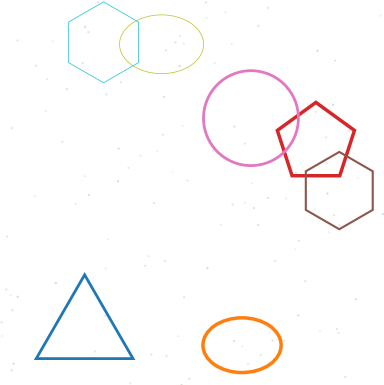[{"shape": "triangle", "thickness": 2, "radius": 0.73, "center": [0.22, 0.141]}, {"shape": "oval", "thickness": 2.5, "radius": 0.51, "center": [0.629, 0.103]}, {"shape": "pentagon", "thickness": 2.5, "radius": 0.53, "center": [0.821, 0.629]}, {"shape": "hexagon", "thickness": 1.5, "radius": 0.5, "center": [0.881, 0.505]}, {"shape": "circle", "thickness": 2, "radius": 0.62, "center": [0.652, 0.693]}, {"shape": "oval", "thickness": 0.5, "radius": 0.55, "center": [0.42, 0.885]}, {"shape": "hexagon", "thickness": 0.5, "radius": 0.53, "center": [0.269, 0.89]}]